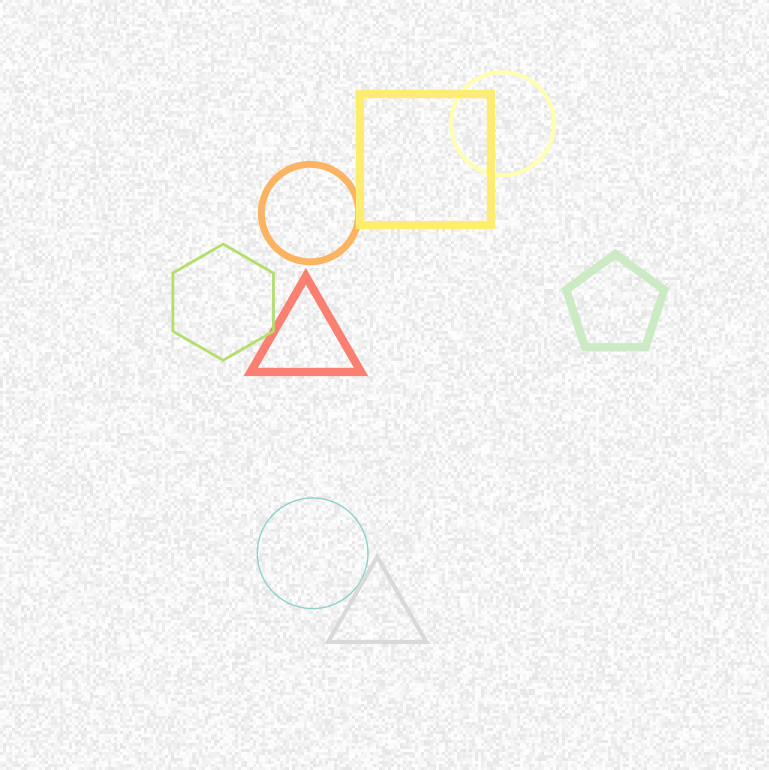[{"shape": "circle", "thickness": 0.5, "radius": 0.36, "center": [0.406, 0.281]}, {"shape": "circle", "thickness": 1.5, "radius": 0.33, "center": [0.653, 0.839]}, {"shape": "triangle", "thickness": 3, "radius": 0.41, "center": [0.397, 0.558]}, {"shape": "circle", "thickness": 2.5, "radius": 0.32, "center": [0.403, 0.723]}, {"shape": "hexagon", "thickness": 1, "radius": 0.38, "center": [0.29, 0.608]}, {"shape": "triangle", "thickness": 1.5, "radius": 0.37, "center": [0.49, 0.203]}, {"shape": "pentagon", "thickness": 3, "radius": 0.33, "center": [0.799, 0.603]}, {"shape": "square", "thickness": 3, "radius": 0.42, "center": [0.553, 0.793]}]